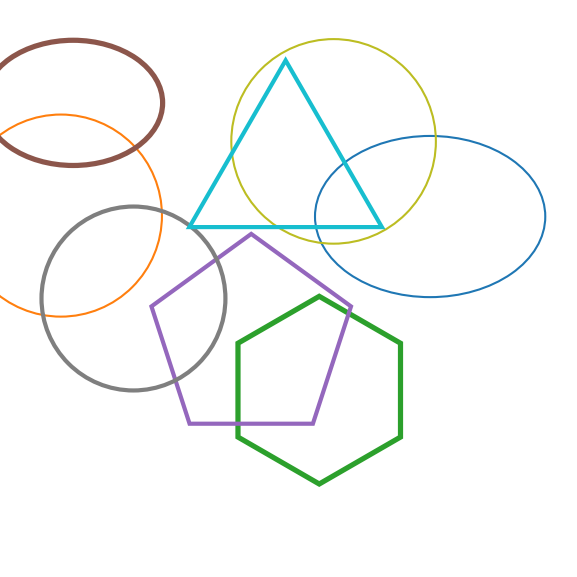[{"shape": "oval", "thickness": 1, "radius": 1.0, "center": [0.745, 0.624]}, {"shape": "circle", "thickness": 1, "radius": 0.87, "center": [0.105, 0.626]}, {"shape": "hexagon", "thickness": 2.5, "radius": 0.81, "center": [0.553, 0.324]}, {"shape": "pentagon", "thickness": 2, "radius": 0.91, "center": [0.435, 0.412]}, {"shape": "oval", "thickness": 2.5, "radius": 0.77, "center": [0.127, 0.821]}, {"shape": "circle", "thickness": 2, "radius": 0.8, "center": [0.231, 0.482]}, {"shape": "circle", "thickness": 1, "radius": 0.89, "center": [0.578, 0.754]}, {"shape": "triangle", "thickness": 2, "radius": 0.96, "center": [0.495, 0.702]}]